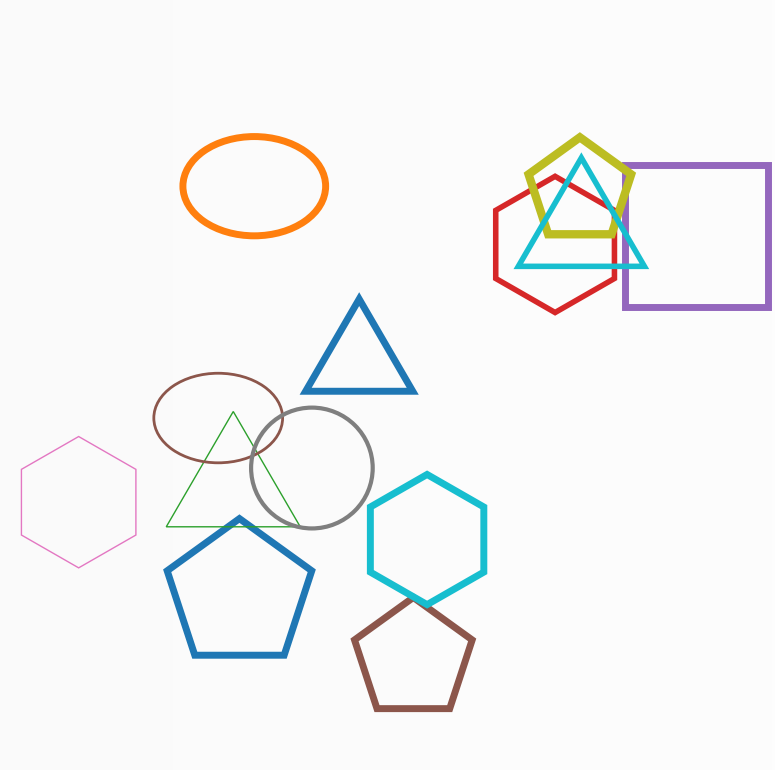[{"shape": "pentagon", "thickness": 2.5, "radius": 0.49, "center": [0.309, 0.228]}, {"shape": "triangle", "thickness": 2.5, "radius": 0.4, "center": [0.463, 0.532]}, {"shape": "oval", "thickness": 2.5, "radius": 0.46, "center": [0.328, 0.758]}, {"shape": "triangle", "thickness": 0.5, "radius": 0.5, "center": [0.301, 0.366]}, {"shape": "hexagon", "thickness": 2, "radius": 0.44, "center": [0.716, 0.683]}, {"shape": "square", "thickness": 2.5, "radius": 0.46, "center": [0.899, 0.693]}, {"shape": "oval", "thickness": 1, "radius": 0.42, "center": [0.282, 0.457]}, {"shape": "pentagon", "thickness": 2.5, "radius": 0.4, "center": [0.533, 0.144]}, {"shape": "hexagon", "thickness": 0.5, "radius": 0.43, "center": [0.101, 0.348]}, {"shape": "circle", "thickness": 1.5, "radius": 0.39, "center": [0.402, 0.392]}, {"shape": "pentagon", "thickness": 3, "radius": 0.35, "center": [0.748, 0.752]}, {"shape": "triangle", "thickness": 2, "radius": 0.47, "center": [0.75, 0.701]}, {"shape": "hexagon", "thickness": 2.5, "radius": 0.42, "center": [0.551, 0.299]}]